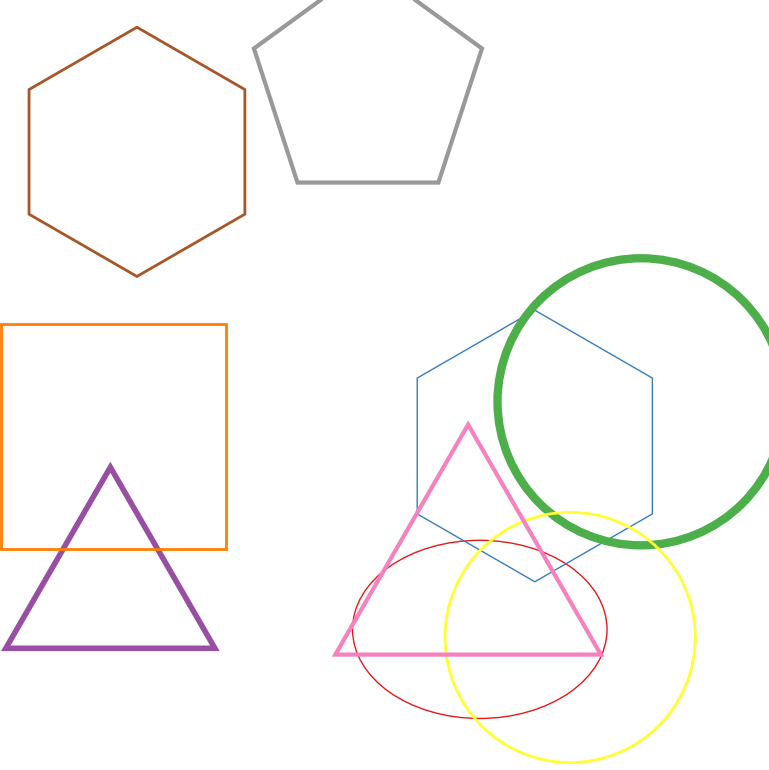[{"shape": "oval", "thickness": 0.5, "radius": 0.83, "center": [0.623, 0.183]}, {"shape": "hexagon", "thickness": 0.5, "radius": 0.88, "center": [0.695, 0.421]}, {"shape": "circle", "thickness": 3, "radius": 0.93, "center": [0.833, 0.478]}, {"shape": "triangle", "thickness": 2, "radius": 0.78, "center": [0.143, 0.236]}, {"shape": "square", "thickness": 1, "radius": 0.73, "center": [0.147, 0.433]}, {"shape": "circle", "thickness": 1, "radius": 0.81, "center": [0.74, 0.172]}, {"shape": "hexagon", "thickness": 1, "radius": 0.81, "center": [0.178, 0.803]}, {"shape": "triangle", "thickness": 1.5, "radius": 1.0, "center": [0.608, 0.249]}, {"shape": "pentagon", "thickness": 1.5, "radius": 0.78, "center": [0.478, 0.889]}]